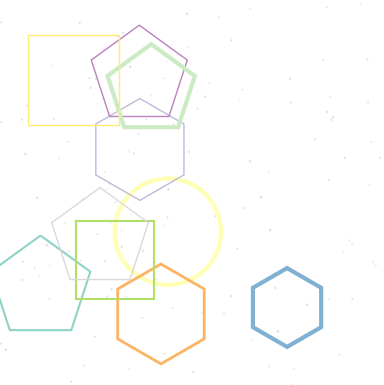[{"shape": "pentagon", "thickness": 1.5, "radius": 0.68, "center": [0.105, 0.252]}, {"shape": "circle", "thickness": 3, "radius": 0.69, "center": [0.436, 0.398]}, {"shape": "hexagon", "thickness": 1, "radius": 0.66, "center": [0.363, 0.612]}, {"shape": "hexagon", "thickness": 3, "radius": 0.51, "center": [0.746, 0.201]}, {"shape": "hexagon", "thickness": 2, "radius": 0.65, "center": [0.418, 0.185]}, {"shape": "square", "thickness": 1.5, "radius": 0.51, "center": [0.3, 0.325]}, {"shape": "pentagon", "thickness": 1, "radius": 0.66, "center": [0.26, 0.381]}, {"shape": "pentagon", "thickness": 1, "radius": 0.66, "center": [0.362, 0.803]}, {"shape": "pentagon", "thickness": 3, "radius": 0.6, "center": [0.393, 0.766]}, {"shape": "square", "thickness": 1, "radius": 0.59, "center": [0.191, 0.792]}]